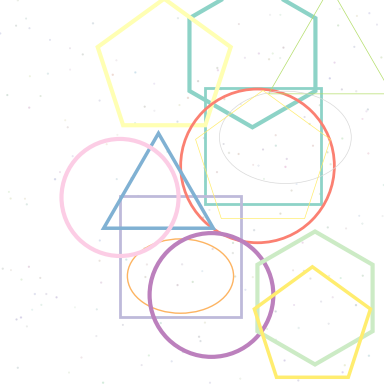[{"shape": "hexagon", "thickness": 3, "radius": 0.94, "center": [0.656, 0.858]}, {"shape": "square", "thickness": 2, "radius": 0.75, "center": [0.683, 0.62]}, {"shape": "pentagon", "thickness": 3, "radius": 0.91, "center": [0.426, 0.822]}, {"shape": "square", "thickness": 2, "radius": 0.78, "center": [0.469, 0.333]}, {"shape": "circle", "thickness": 2, "radius": 1.0, "center": [0.669, 0.569]}, {"shape": "triangle", "thickness": 2.5, "radius": 0.82, "center": [0.412, 0.489]}, {"shape": "oval", "thickness": 1, "radius": 0.69, "center": [0.469, 0.283]}, {"shape": "triangle", "thickness": 0.5, "radius": 0.92, "center": [0.858, 0.849]}, {"shape": "circle", "thickness": 3, "radius": 0.76, "center": [0.312, 0.487]}, {"shape": "oval", "thickness": 0.5, "radius": 0.86, "center": [0.741, 0.643]}, {"shape": "circle", "thickness": 3, "radius": 0.8, "center": [0.549, 0.234]}, {"shape": "hexagon", "thickness": 3, "radius": 0.86, "center": [0.818, 0.226]}, {"shape": "pentagon", "thickness": 2.5, "radius": 0.79, "center": [0.811, 0.148]}, {"shape": "pentagon", "thickness": 0.5, "radius": 0.92, "center": [0.683, 0.581]}]